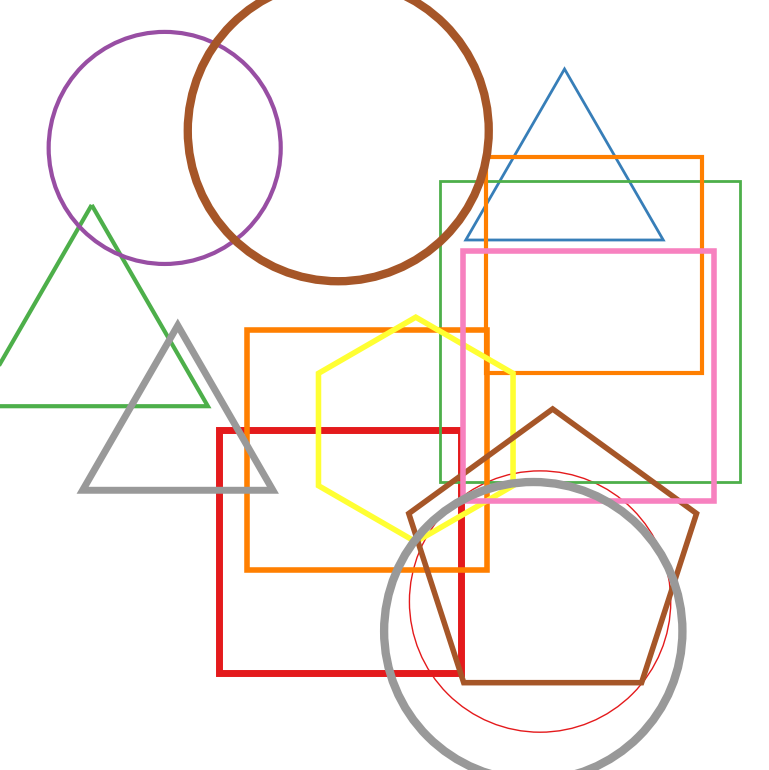[{"shape": "circle", "thickness": 0.5, "radius": 0.85, "center": [0.701, 0.219]}, {"shape": "square", "thickness": 2.5, "radius": 0.79, "center": [0.441, 0.284]}, {"shape": "triangle", "thickness": 1, "radius": 0.74, "center": [0.733, 0.762]}, {"shape": "triangle", "thickness": 1.5, "radius": 0.87, "center": [0.119, 0.56]}, {"shape": "square", "thickness": 1, "radius": 0.98, "center": [0.766, 0.57]}, {"shape": "circle", "thickness": 1.5, "radius": 0.75, "center": [0.214, 0.808]}, {"shape": "square", "thickness": 1.5, "radius": 0.7, "center": [0.772, 0.656]}, {"shape": "square", "thickness": 2, "radius": 0.78, "center": [0.477, 0.416]}, {"shape": "hexagon", "thickness": 2, "radius": 0.73, "center": [0.54, 0.442]}, {"shape": "circle", "thickness": 3, "radius": 0.98, "center": [0.439, 0.83]}, {"shape": "pentagon", "thickness": 2, "radius": 0.98, "center": [0.718, 0.272]}, {"shape": "square", "thickness": 2, "radius": 0.81, "center": [0.764, 0.512]}, {"shape": "triangle", "thickness": 2.5, "radius": 0.71, "center": [0.231, 0.435]}, {"shape": "circle", "thickness": 3, "radius": 0.97, "center": [0.693, 0.18]}]